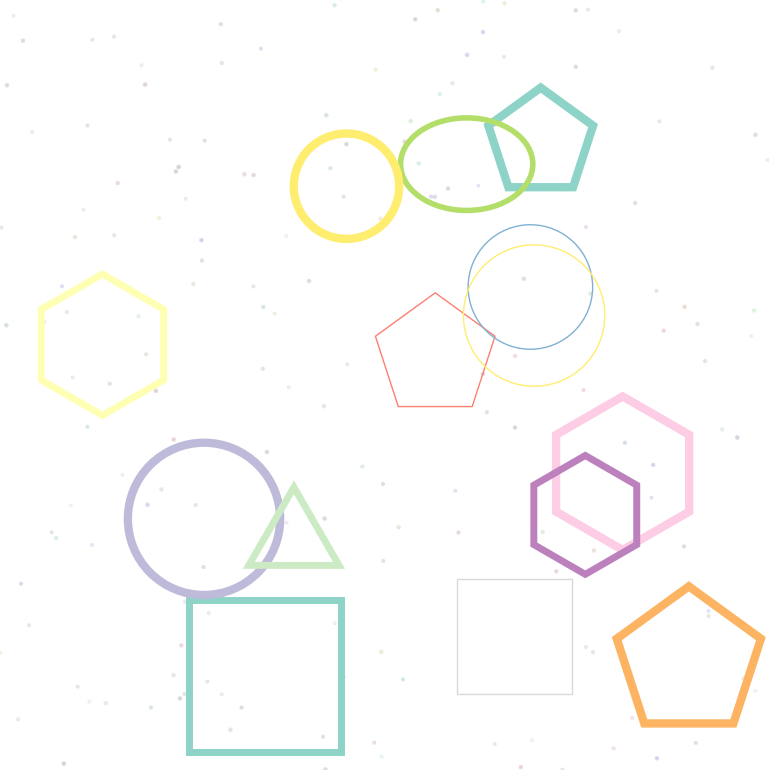[{"shape": "pentagon", "thickness": 3, "radius": 0.36, "center": [0.702, 0.815]}, {"shape": "square", "thickness": 2.5, "radius": 0.49, "center": [0.344, 0.123]}, {"shape": "hexagon", "thickness": 2.5, "radius": 0.46, "center": [0.133, 0.552]}, {"shape": "circle", "thickness": 3, "radius": 0.49, "center": [0.265, 0.326]}, {"shape": "pentagon", "thickness": 0.5, "radius": 0.41, "center": [0.565, 0.538]}, {"shape": "circle", "thickness": 0.5, "radius": 0.4, "center": [0.689, 0.627]}, {"shape": "pentagon", "thickness": 3, "radius": 0.49, "center": [0.895, 0.14]}, {"shape": "oval", "thickness": 2, "radius": 0.43, "center": [0.606, 0.787]}, {"shape": "hexagon", "thickness": 3, "radius": 0.5, "center": [0.809, 0.385]}, {"shape": "square", "thickness": 0.5, "radius": 0.37, "center": [0.668, 0.174]}, {"shape": "hexagon", "thickness": 2.5, "radius": 0.39, "center": [0.76, 0.331]}, {"shape": "triangle", "thickness": 2.5, "radius": 0.34, "center": [0.382, 0.3]}, {"shape": "circle", "thickness": 0.5, "radius": 0.46, "center": [0.694, 0.59]}, {"shape": "circle", "thickness": 3, "radius": 0.34, "center": [0.45, 0.758]}]